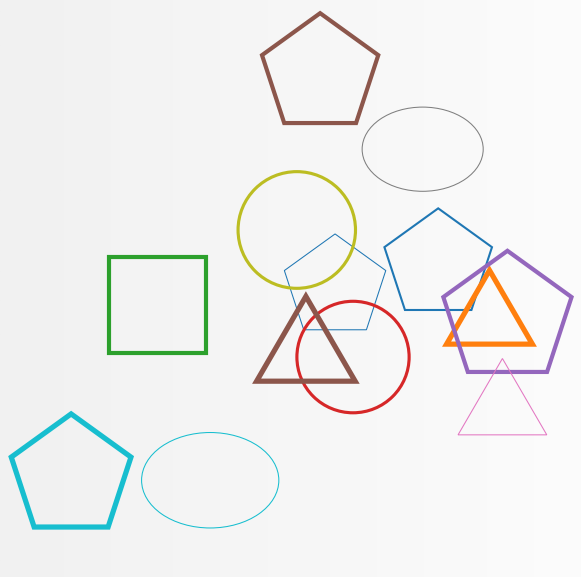[{"shape": "pentagon", "thickness": 0.5, "radius": 0.46, "center": [0.576, 0.502]}, {"shape": "pentagon", "thickness": 1, "radius": 0.49, "center": [0.754, 0.541]}, {"shape": "triangle", "thickness": 2.5, "radius": 0.43, "center": [0.842, 0.446]}, {"shape": "square", "thickness": 2, "radius": 0.42, "center": [0.271, 0.471]}, {"shape": "circle", "thickness": 1.5, "radius": 0.48, "center": [0.607, 0.381]}, {"shape": "pentagon", "thickness": 2, "radius": 0.58, "center": [0.873, 0.449]}, {"shape": "pentagon", "thickness": 2, "radius": 0.53, "center": [0.551, 0.871]}, {"shape": "triangle", "thickness": 2.5, "radius": 0.49, "center": [0.526, 0.388]}, {"shape": "triangle", "thickness": 0.5, "radius": 0.44, "center": [0.864, 0.29]}, {"shape": "oval", "thickness": 0.5, "radius": 0.52, "center": [0.727, 0.741]}, {"shape": "circle", "thickness": 1.5, "radius": 0.51, "center": [0.511, 0.601]}, {"shape": "oval", "thickness": 0.5, "radius": 0.59, "center": [0.362, 0.168]}, {"shape": "pentagon", "thickness": 2.5, "radius": 0.54, "center": [0.122, 0.174]}]